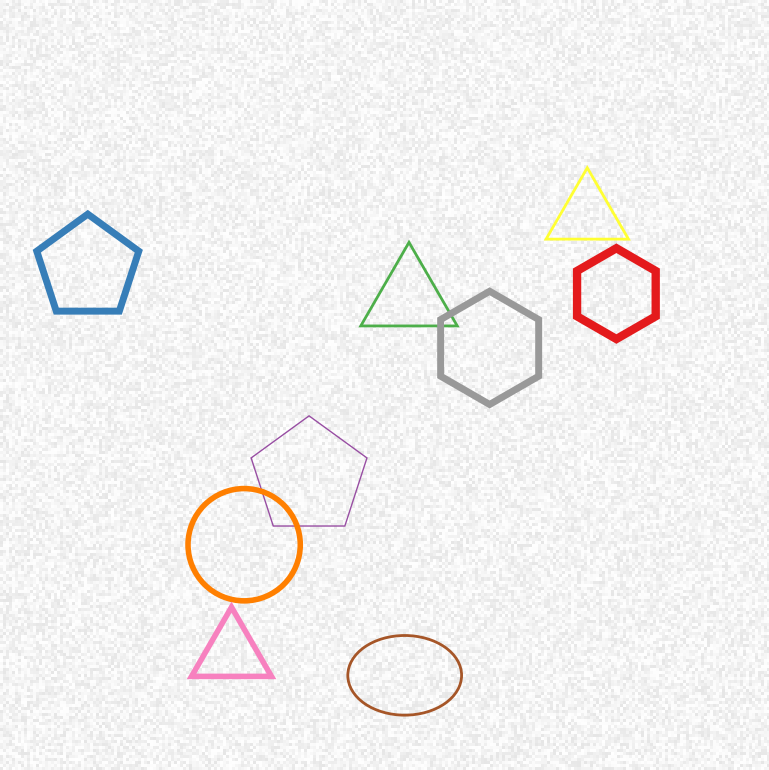[{"shape": "hexagon", "thickness": 3, "radius": 0.29, "center": [0.8, 0.619]}, {"shape": "pentagon", "thickness": 2.5, "radius": 0.35, "center": [0.114, 0.652]}, {"shape": "triangle", "thickness": 1, "radius": 0.36, "center": [0.531, 0.613]}, {"shape": "pentagon", "thickness": 0.5, "radius": 0.4, "center": [0.401, 0.381]}, {"shape": "circle", "thickness": 2, "radius": 0.36, "center": [0.317, 0.293]}, {"shape": "triangle", "thickness": 1, "radius": 0.31, "center": [0.763, 0.72]}, {"shape": "oval", "thickness": 1, "radius": 0.37, "center": [0.526, 0.123]}, {"shape": "triangle", "thickness": 2, "radius": 0.3, "center": [0.301, 0.152]}, {"shape": "hexagon", "thickness": 2.5, "radius": 0.37, "center": [0.636, 0.548]}]